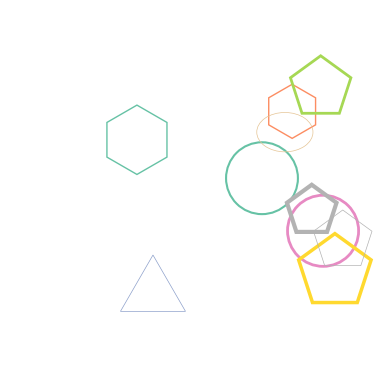[{"shape": "circle", "thickness": 1.5, "radius": 0.47, "center": [0.68, 0.537]}, {"shape": "hexagon", "thickness": 1, "radius": 0.45, "center": [0.356, 0.637]}, {"shape": "hexagon", "thickness": 1, "radius": 0.35, "center": [0.759, 0.711]}, {"shape": "triangle", "thickness": 0.5, "radius": 0.49, "center": [0.397, 0.24]}, {"shape": "circle", "thickness": 2, "radius": 0.46, "center": [0.839, 0.401]}, {"shape": "pentagon", "thickness": 2, "radius": 0.41, "center": [0.833, 0.773]}, {"shape": "pentagon", "thickness": 2.5, "radius": 0.49, "center": [0.87, 0.294]}, {"shape": "oval", "thickness": 0.5, "radius": 0.36, "center": [0.74, 0.657]}, {"shape": "pentagon", "thickness": 3, "radius": 0.34, "center": [0.81, 0.452]}, {"shape": "pentagon", "thickness": 0.5, "radius": 0.4, "center": [0.89, 0.375]}]